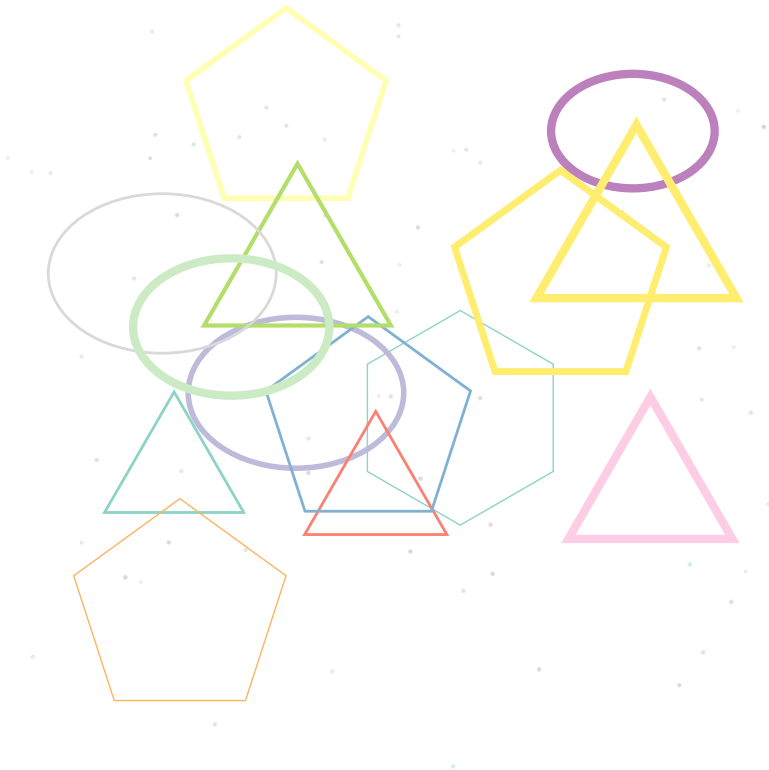[{"shape": "triangle", "thickness": 1, "radius": 0.52, "center": [0.226, 0.387]}, {"shape": "hexagon", "thickness": 0.5, "radius": 0.7, "center": [0.598, 0.457]}, {"shape": "pentagon", "thickness": 2, "radius": 0.68, "center": [0.371, 0.853]}, {"shape": "oval", "thickness": 2, "radius": 0.7, "center": [0.384, 0.49]}, {"shape": "triangle", "thickness": 1, "radius": 0.53, "center": [0.488, 0.359]}, {"shape": "pentagon", "thickness": 1, "radius": 0.7, "center": [0.478, 0.449]}, {"shape": "pentagon", "thickness": 0.5, "radius": 0.72, "center": [0.234, 0.207]}, {"shape": "triangle", "thickness": 1.5, "radius": 0.7, "center": [0.386, 0.647]}, {"shape": "triangle", "thickness": 3, "radius": 0.61, "center": [0.845, 0.362]}, {"shape": "oval", "thickness": 1, "radius": 0.74, "center": [0.211, 0.645]}, {"shape": "oval", "thickness": 3, "radius": 0.53, "center": [0.822, 0.83]}, {"shape": "oval", "thickness": 3, "radius": 0.64, "center": [0.3, 0.575]}, {"shape": "triangle", "thickness": 3, "radius": 0.75, "center": [0.827, 0.688]}, {"shape": "pentagon", "thickness": 2.5, "radius": 0.72, "center": [0.728, 0.634]}]